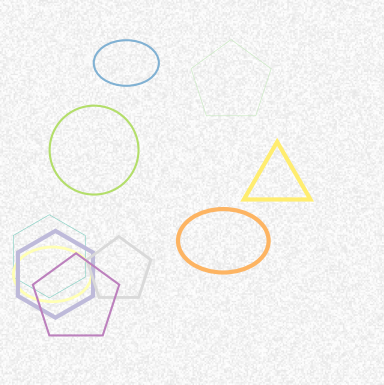[{"shape": "hexagon", "thickness": 0.5, "radius": 0.54, "center": [0.128, 0.334]}, {"shape": "oval", "thickness": 2, "radius": 0.51, "center": [0.136, 0.287]}, {"shape": "hexagon", "thickness": 3, "radius": 0.56, "center": [0.144, 0.288]}, {"shape": "oval", "thickness": 1.5, "radius": 0.42, "center": [0.328, 0.836]}, {"shape": "oval", "thickness": 3, "radius": 0.59, "center": [0.58, 0.375]}, {"shape": "circle", "thickness": 1.5, "radius": 0.58, "center": [0.244, 0.61]}, {"shape": "pentagon", "thickness": 2, "radius": 0.44, "center": [0.309, 0.298]}, {"shape": "pentagon", "thickness": 1.5, "radius": 0.59, "center": [0.198, 0.224]}, {"shape": "pentagon", "thickness": 0.5, "radius": 0.55, "center": [0.6, 0.788]}, {"shape": "triangle", "thickness": 3, "radius": 0.5, "center": [0.72, 0.532]}]